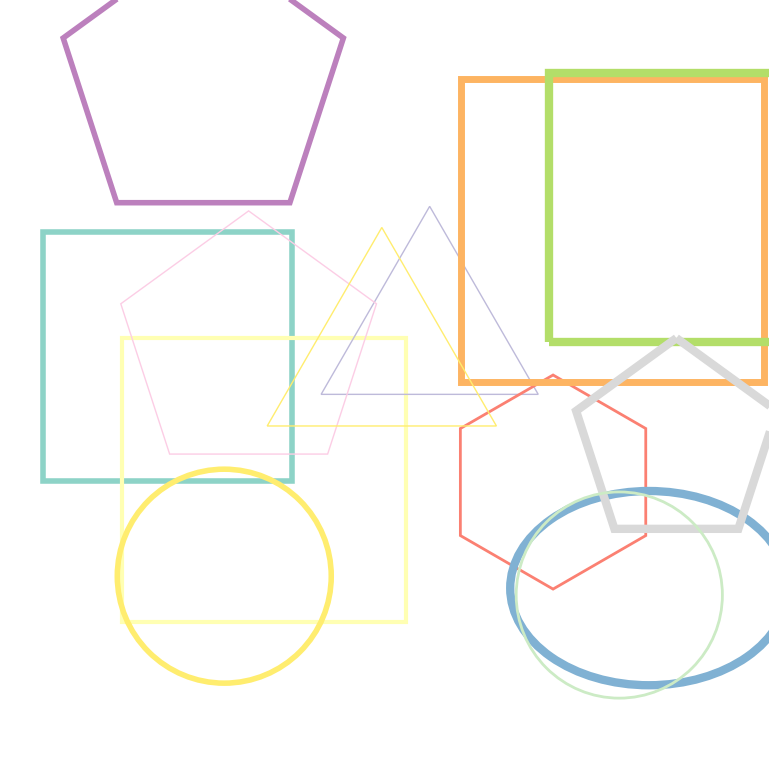[{"shape": "square", "thickness": 2, "radius": 0.81, "center": [0.218, 0.538]}, {"shape": "square", "thickness": 1.5, "radius": 0.92, "center": [0.343, 0.377]}, {"shape": "triangle", "thickness": 0.5, "radius": 0.81, "center": [0.558, 0.569]}, {"shape": "hexagon", "thickness": 1, "radius": 0.7, "center": [0.718, 0.374]}, {"shape": "oval", "thickness": 3, "radius": 0.9, "center": [0.843, 0.236]}, {"shape": "square", "thickness": 2.5, "radius": 0.98, "center": [0.795, 0.7]}, {"shape": "square", "thickness": 3, "radius": 0.87, "center": [0.888, 0.73]}, {"shape": "pentagon", "thickness": 0.5, "radius": 0.87, "center": [0.323, 0.552]}, {"shape": "pentagon", "thickness": 3, "radius": 0.68, "center": [0.878, 0.424]}, {"shape": "pentagon", "thickness": 2, "radius": 0.96, "center": [0.264, 0.892]}, {"shape": "circle", "thickness": 1, "radius": 0.67, "center": [0.804, 0.227]}, {"shape": "circle", "thickness": 2, "radius": 0.69, "center": [0.291, 0.252]}, {"shape": "triangle", "thickness": 0.5, "radius": 0.86, "center": [0.496, 0.533]}]